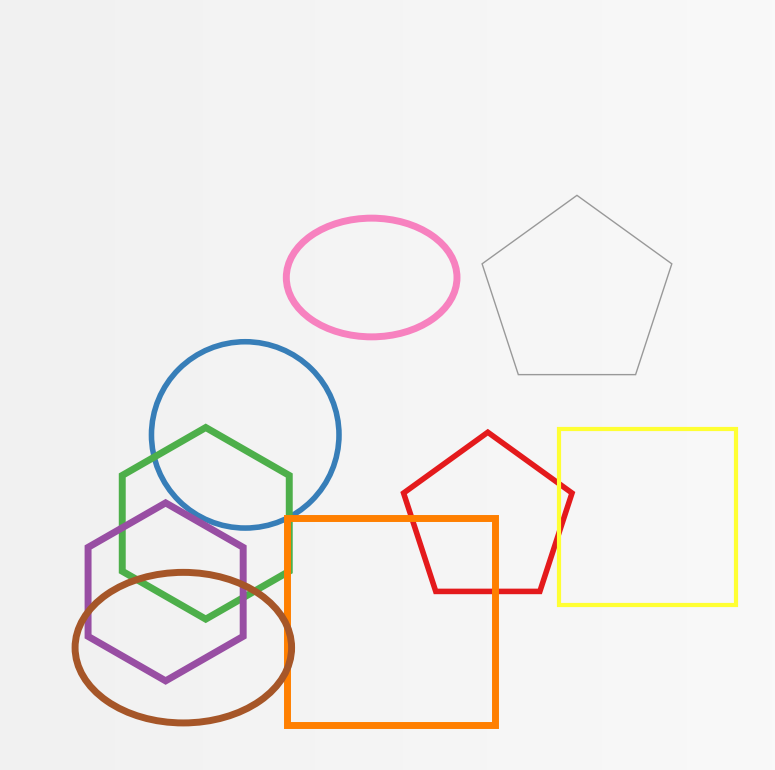[{"shape": "pentagon", "thickness": 2, "radius": 0.57, "center": [0.629, 0.324]}, {"shape": "circle", "thickness": 2, "radius": 0.6, "center": [0.316, 0.435]}, {"shape": "hexagon", "thickness": 2.5, "radius": 0.62, "center": [0.265, 0.32]}, {"shape": "hexagon", "thickness": 2.5, "radius": 0.58, "center": [0.214, 0.231]}, {"shape": "square", "thickness": 2.5, "radius": 0.67, "center": [0.505, 0.193]}, {"shape": "square", "thickness": 1.5, "radius": 0.57, "center": [0.835, 0.328]}, {"shape": "oval", "thickness": 2.5, "radius": 0.7, "center": [0.237, 0.159]}, {"shape": "oval", "thickness": 2.5, "radius": 0.55, "center": [0.48, 0.64]}, {"shape": "pentagon", "thickness": 0.5, "radius": 0.64, "center": [0.744, 0.618]}]